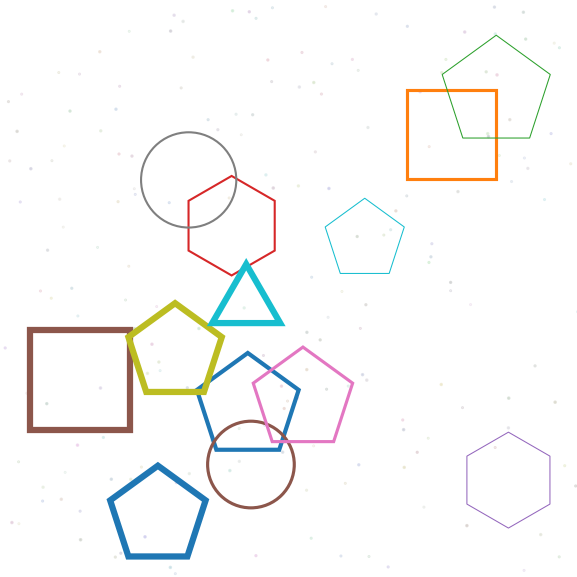[{"shape": "pentagon", "thickness": 3, "radius": 0.43, "center": [0.273, 0.106]}, {"shape": "pentagon", "thickness": 2, "radius": 0.46, "center": [0.429, 0.295]}, {"shape": "square", "thickness": 1.5, "radius": 0.38, "center": [0.782, 0.766]}, {"shape": "pentagon", "thickness": 0.5, "radius": 0.49, "center": [0.859, 0.84]}, {"shape": "hexagon", "thickness": 1, "radius": 0.43, "center": [0.401, 0.608]}, {"shape": "hexagon", "thickness": 0.5, "radius": 0.42, "center": [0.88, 0.168]}, {"shape": "circle", "thickness": 1.5, "radius": 0.38, "center": [0.435, 0.195]}, {"shape": "square", "thickness": 3, "radius": 0.43, "center": [0.138, 0.341]}, {"shape": "pentagon", "thickness": 1.5, "radius": 0.45, "center": [0.525, 0.308]}, {"shape": "circle", "thickness": 1, "radius": 0.41, "center": [0.327, 0.688]}, {"shape": "pentagon", "thickness": 3, "radius": 0.42, "center": [0.303, 0.389]}, {"shape": "triangle", "thickness": 3, "radius": 0.34, "center": [0.426, 0.474]}, {"shape": "pentagon", "thickness": 0.5, "radius": 0.36, "center": [0.632, 0.584]}]